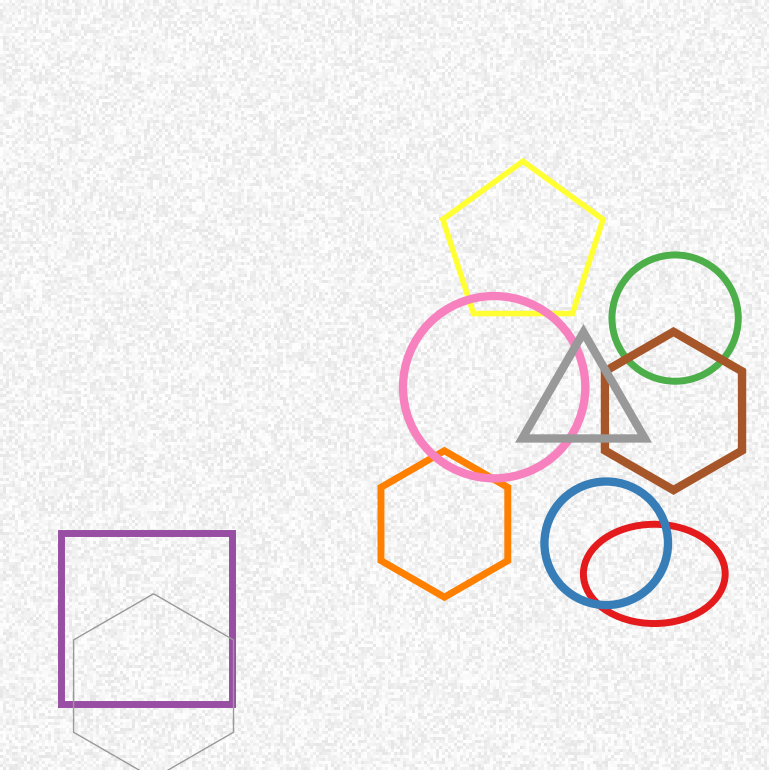[{"shape": "oval", "thickness": 2.5, "radius": 0.46, "center": [0.85, 0.255]}, {"shape": "circle", "thickness": 3, "radius": 0.4, "center": [0.787, 0.294]}, {"shape": "circle", "thickness": 2.5, "radius": 0.41, "center": [0.877, 0.587]}, {"shape": "square", "thickness": 2.5, "radius": 0.56, "center": [0.191, 0.197]}, {"shape": "hexagon", "thickness": 2.5, "radius": 0.48, "center": [0.577, 0.32]}, {"shape": "pentagon", "thickness": 2, "radius": 0.55, "center": [0.679, 0.681]}, {"shape": "hexagon", "thickness": 3, "radius": 0.51, "center": [0.875, 0.466]}, {"shape": "circle", "thickness": 3, "radius": 0.59, "center": [0.642, 0.497]}, {"shape": "hexagon", "thickness": 0.5, "radius": 0.6, "center": [0.199, 0.109]}, {"shape": "triangle", "thickness": 3, "radius": 0.46, "center": [0.758, 0.477]}]